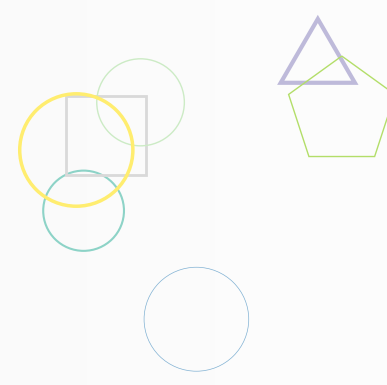[{"shape": "circle", "thickness": 1.5, "radius": 0.52, "center": [0.216, 0.453]}, {"shape": "triangle", "thickness": 3, "radius": 0.55, "center": [0.82, 0.84]}, {"shape": "circle", "thickness": 0.5, "radius": 0.68, "center": [0.507, 0.171]}, {"shape": "pentagon", "thickness": 1, "radius": 0.72, "center": [0.882, 0.71]}, {"shape": "square", "thickness": 2, "radius": 0.52, "center": [0.274, 0.648]}, {"shape": "circle", "thickness": 1, "radius": 0.57, "center": [0.363, 0.734]}, {"shape": "circle", "thickness": 2.5, "radius": 0.73, "center": [0.197, 0.61]}]